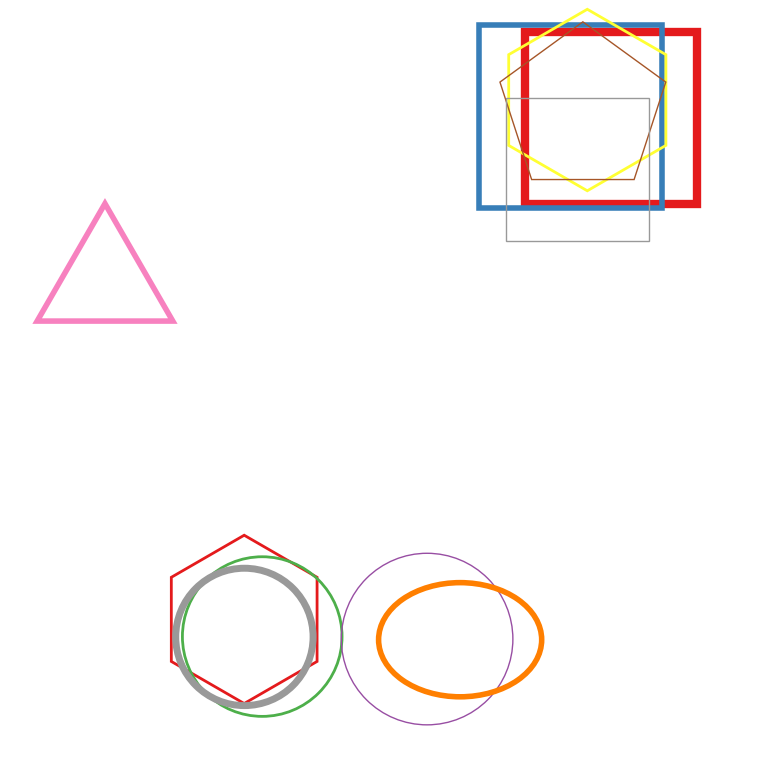[{"shape": "square", "thickness": 3, "radius": 0.56, "center": [0.794, 0.847]}, {"shape": "hexagon", "thickness": 1, "radius": 0.55, "center": [0.317, 0.196]}, {"shape": "square", "thickness": 2, "radius": 0.59, "center": [0.741, 0.849]}, {"shape": "circle", "thickness": 1, "radius": 0.52, "center": [0.341, 0.173]}, {"shape": "circle", "thickness": 0.5, "radius": 0.56, "center": [0.555, 0.17]}, {"shape": "oval", "thickness": 2, "radius": 0.53, "center": [0.598, 0.169]}, {"shape": "hexagon", "thickness": 1, "radius": 0.59, "center": [0.763, 0.87]}, {"shape": "pentagon", "thickness": 0.5, "radius": 0.57, "center": [0.757, 0.858]}, {"shape": "triangle", "thickness": 2, "radius": 0.51, "center": [0.136, 0.634]}, {"shape": "square", "thickness": 0.5, "radius": 0.46, "center": [0.75, 0.78]}, {"shape": "circle", "thickness": 2.5, "radius": 0.45, "center": [0.317, 0.173]}]